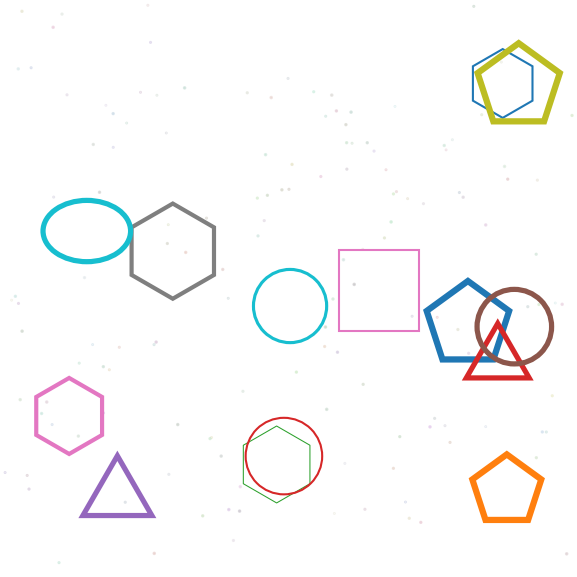[{"shape": "hexagon", "thickness": 1, "radius": 0.3, "center": [0.87, 0.855]}, {"shape": "pentagon", "thickness": 3, "radius": 0.38, "center": [0.81, 0.437]}, {"shape": "pentagon", "thickness": 3, "radius": 0.31, "center": [0.878, 0.15]}, {"shape": "hexagon", "thickness": 0.5, "radius": 0.33, "center": [0.479, 0.195]}, {"shape": "triangle", "thickness": 2.5, "radius": 0.31, "center": [0.862, 0.376]}, {"shape": "circle", "thickness": 1, "radius": 0.33, "center": [0.492, 0.209]}, {"shape": "triangle", "thickness": 2.5, "radius": 0.34, "center": [0.203, 0.141]}, {"shape": "circle", "thickness": 2.5, "radius": 0.32, "center": [0.891, 0.434]}, {"shape": "hexagon", "thickness": 2, "radius": 0.33, "center": [0.12, 0.279]}, {"shape": "square", "thickness": 1, "radius": 0.35, "center": [0.656, 0.496]}, {"shape": "hexagon", "thickness": 2, "radius": 0.41, "center": [0.299, 0.564]}, {"shape": "pentagon", "thickness": 3, "radius": 0.37, "center": [0.898, 0.85]}, {"shape": "circle", "thickness": 1.5, "radius": 0.32, "center": [0.502, 0.469]}, {"shape": "oval", "thickness": 2.5, "radius": 0.38, "center": [0.15, 0.599]}]